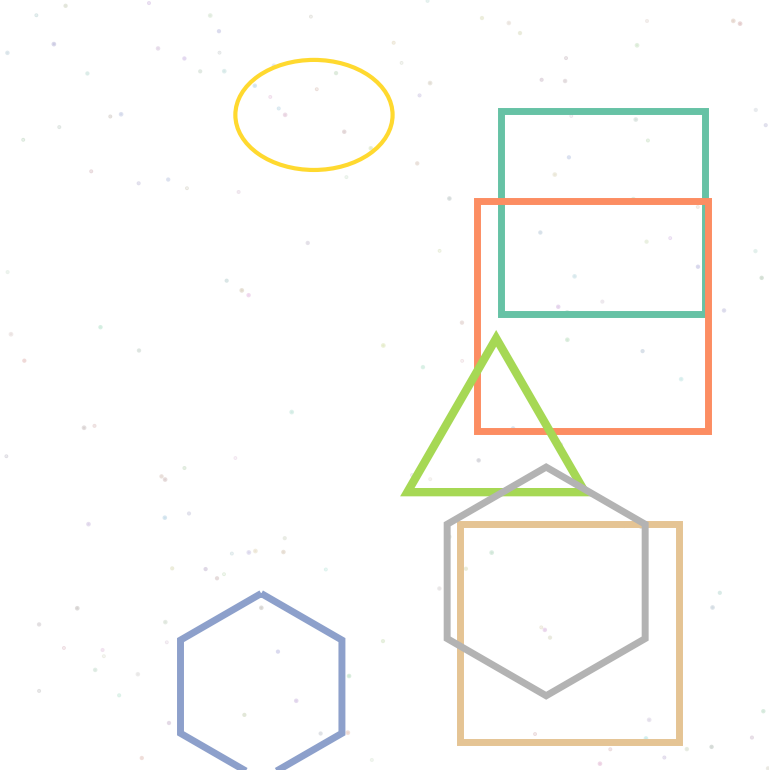[{"shape": "square", "thickness": 2.5, "radius": 0.66, "center": [0.783, 0.724]}, {"shape": "square", "thickness": 2.5, "radius": 0.75, "center": [0.77, 0.59]}, {"shape": "hexagon", "thickness": 2.5, "radius": 0.61, "center": [0.339, 0.108]}, {"shape": "triangle", "thickness": 3, "radius": 0.67, "center": [0.644, 0.427]}, {"shape": "oval", "thickness": 1.5, "radius": 0.51, "center": [0.408, 0.851]}, {"shape": "square", "thickness": 2.5, "radius": 0.71, "center": [0.739, 0.178]}, {"shape": "hexagon", "thickness": 2.5, "radius": 0.74, "center": [0.709, 0.245]}]